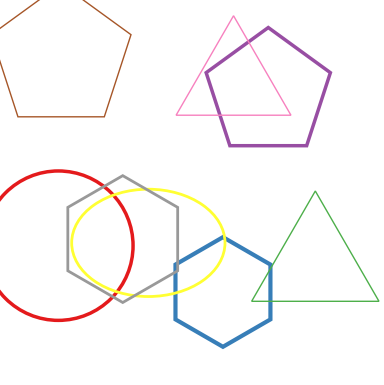[{"shape": "circle", "thickness": 2.5, "radius": 0.97, "center": [0.152, 0.362]}, {"shape": "hexagon", "thickness": 3, "radius": 0.71, "center": [0.579, 0.242]}, {"shape": "triangle", "thickness": 1, "radius": 0.95, "center": [0.819, 0.313]}, {"shape": "pentagon", "thickness": 2.5, "radius": 0.85, "center": [0.697, 0.759]}, {"shape": "oval", "thickness": 2, "radius": 1.0, "center": [0.385, 0.369]}, {"shape": "pentagon", "thickness": 1, "radius": 0.95, "center": [0.159, 0.851]}, {"shape": "triangle", "thickness": 1, "radius": 0.86, "center": [0.607, 0.787]}, {"shape": "hexagon", "thickness": 2, "radius": 0.82, "center": [0.319, 0.379]}]